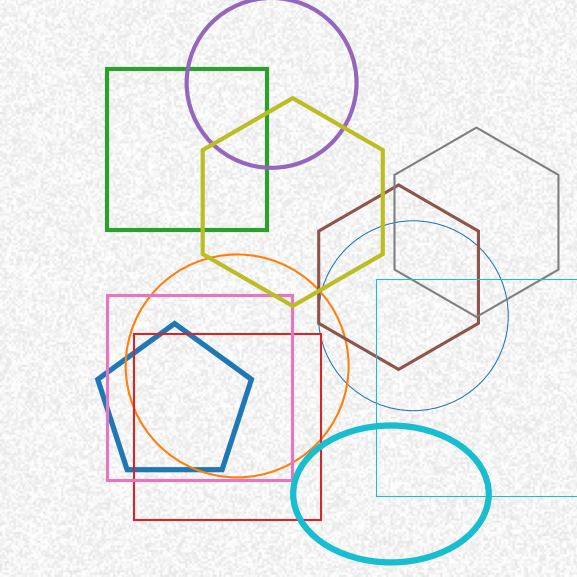[{"shape": "circle", "thickness": 0.5, "radius": 0.82, "center": [0.716, 0.452]}, {"shape": "pentagon", "thickness": 2.5, "radius": 0.7, "center": [0.302, 0.299]}, {"shape": "circle", "thickness": 1, "radius": 0.97, "center": [0.411, 0.365]}, {"shape": "square", "thickness": 2, "radius": 0.69, "center": [0.324, 0.74]}, {"shape": "square", "thickness": 1, "radius": 0.81, "center": [0.393, 0.26]}, {"shape": "circle", "thickness": 2, "radius": 0.74, "center": [0.47, 0.856]}, {"shape": "hexagon", "thickness": 1.5, "radius": 0.8, "center": [0.69, 0.519]}, {"shape": "square", "thickness": 1.5, "radius": 0.8, "center": [0.346, 0.328]}, {"shape": "hexagon", "thickness": 1, "radius": 0.82, "center": [0.825, 0.614]}, {"shape": "hexagon", "thickness": 2, "radius": 0.9, "center": [0.507, 0.649]}, {"shape": "square", "thickness": 0.5, "radius": 0.94, "center": [0.838, 0.328]}, {"shape": "oval", "thickness": 3, "radius": 0.85, "center": [0.677, 0.144]}]